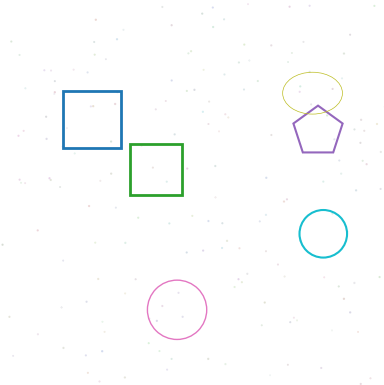[{"shape": "square", "thickness": 2, "radius": 0.37, "center": [0.239, 0.691]}, {"shape": "square", "thickness": 2, "radius": 0.34, "center": [0.405, 0.56]}, {"shape": "pentagon", "thickness": 1.5, "radius": 0.34, "center": [0.826, 0.658]}, {"shape": "circle", "thickness": 1, "radius": 0.39, "center": [0.46, 0.195]}, {"shape": "oval", "thickness": 0.5, "radius": 0.39, "center": [0.812, 0.758]}, {"shape": "circle", "thickness": 1.5, "radius": 0.31, "center": [0.84, 0.393]}]